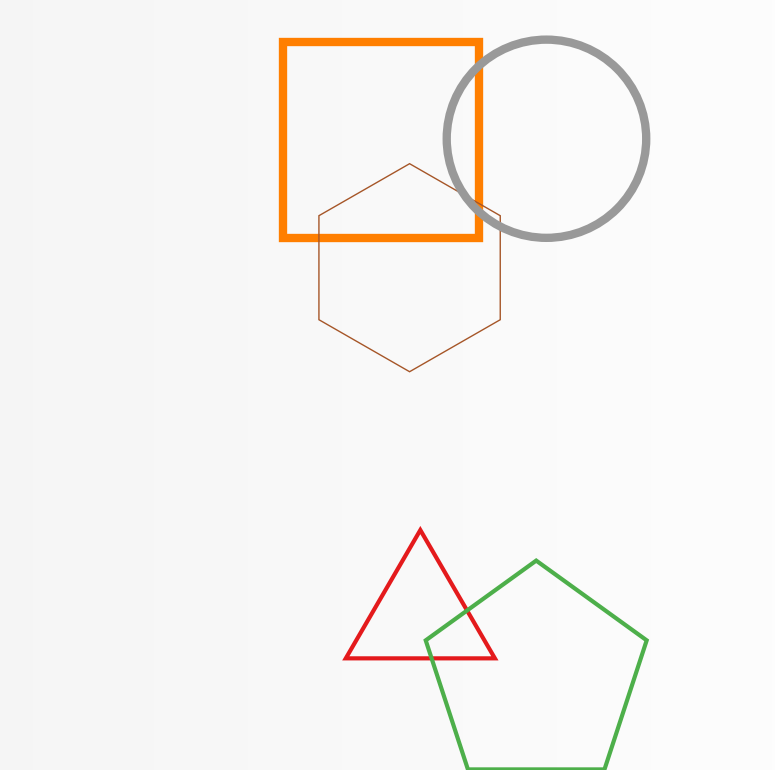[{"shape": "triangle", "thickness": 1.5, "radius": 0.56, "center": [0.542, 0.201]}, {"shape": "pentagon", "thickness": 1.5, "radius": 0.75, "center": [0.692, 0.122]}, {"shape": "square", "thickness": 3, "radius": 0.63, "center": [0.492, 0.818]}, {"shape": "hexagon", "thickness": 0.5, "radius": 0.68, "center": [0.529, 0.652]}, {"shape": "circle", "thickness": 3, "radius": 0.64, "center": [0.705, 0.82]}]